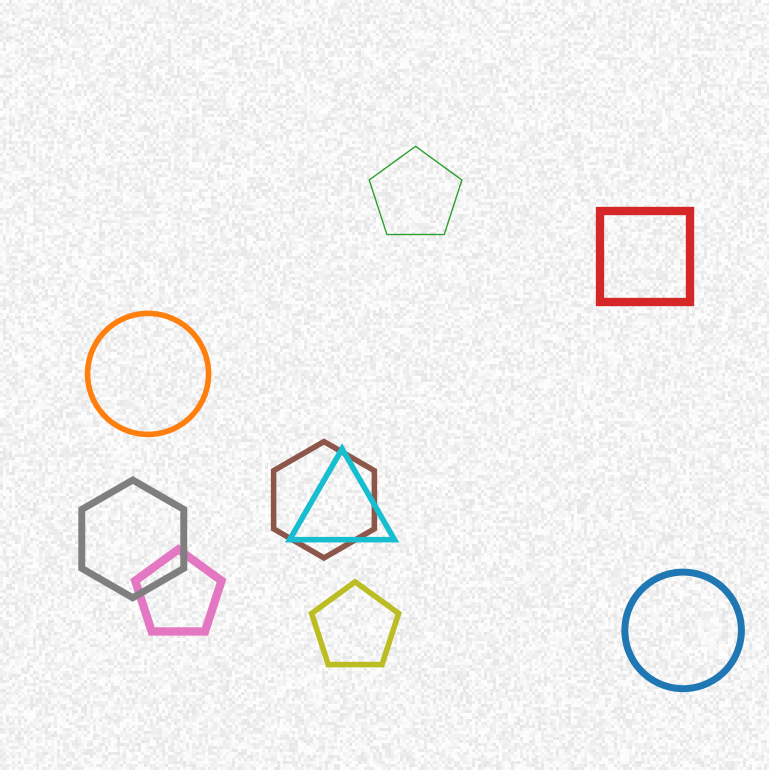[{"shape": "circle", "thickness": 2.5, "radius": 0.38, "center": [0.887, 0.181]}, {"shape": "circle", "thickness": 2, "radius": 0.39, "center": [0.192, 0.514]}, {"shape": "pentagon", "thickness": 0.5, "radius": 0.32, "center": [0.54, 0.747]}, {"shape": "square", "thickness": 3, "radius": 0.29, "center": [0.837, 0.667]}, {"shape": "hexagon", "thickness": 2, "radius": 0.38, "center": [0.421, 0.351]}, {"shape": "pentagon", "thickness": 3, "radius": 0.29, "center": [0.232, 0.228]}, {"shape": "hexagon", "thickness": 2.5, "radius": 0.38, "center": [0.172, 0.3]}, {"shape": "pentagon", "thickness": 2, "radius": 0.3, "center": [0.461, 0.185]}, {"shape": "triangle", "thickness": 2, "radius": 0.39, "center": [0.444, 0.338]}]